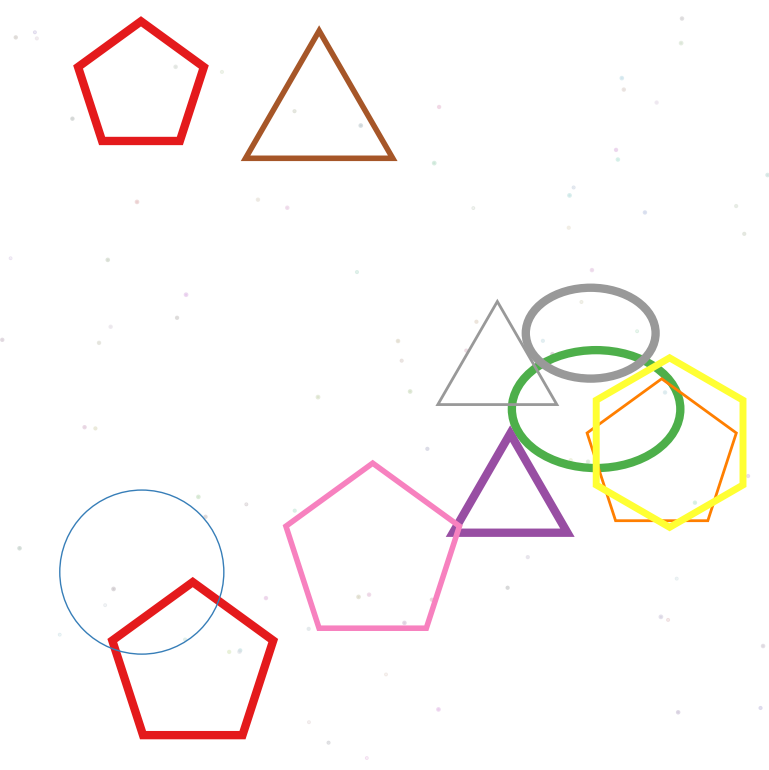[{"shape": "pentagon", "thickness": 3, "radius": 0.43, "center": [0.183, 0.886]}, {"shape": "pentagon", "thickness": 3, "radius": 0.55, "center": [0.25, 0.134]}, {"shape": "circle", "thickness": 0.5, "radius": 0.53, "center": [0.184, 0.257]}, {"shape": "oval", "thickness": 3, "radius": 0.55, "center": [0.774, 0.469]}, {"shape": "triangle", "thickness": 3, "radius": 0.43, "center": [0.663, 0.351]}, {"shape": "pentagon", "thickness": 1, "radius": 0.51, "center": [0.859, 0.406]}, {"shape": "hexagon", "thickness": 2.5, "radius": 0.55, "center": [0.87, 0.425]}, {"shape": "triangle", "thickness": 2, "radius": 0.55, "center": [0.414, 0.85]}, {"shape": "pentagon", "thickness": 2, "radius": 0.59, "center": [0.484, 0.28]}, {"shape": "triangle", "thickness": 1, "radius": 0.45, "center": [0.646, 0.519]}, {"shape": "oval", "thickness": 3, "radius": 0.42, "center": [0.767, 0.567]}]